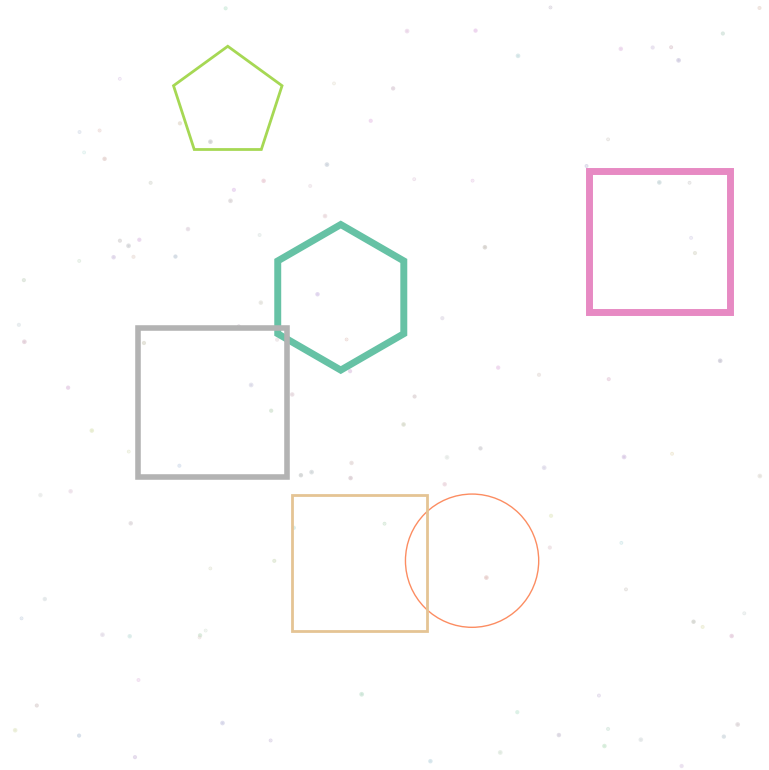[{"shape": "hexagon", "thickness": 2.5, "radius": 0.47, "center": [0.443, 0.614]}, {"shape": "circle", "thickness": 0.5, "radius": 0.43, "center": [0.613, 0.272]}, {"shape": "square", "thickness": 2.5, "radius": 0.46, "center": [0.856, 0.686]}, {"shape": "pentagon", "thickness": 1, "radius": 0.37, "center": [0.296, 0.866]}, {"shape": "square", "thickness": 1, "radius": 0.44, "center": [0.467, 0.269]}, {"shape": "square", "thickness": 2, "radius": 0.48, "center": [0.276, 0.477]}]